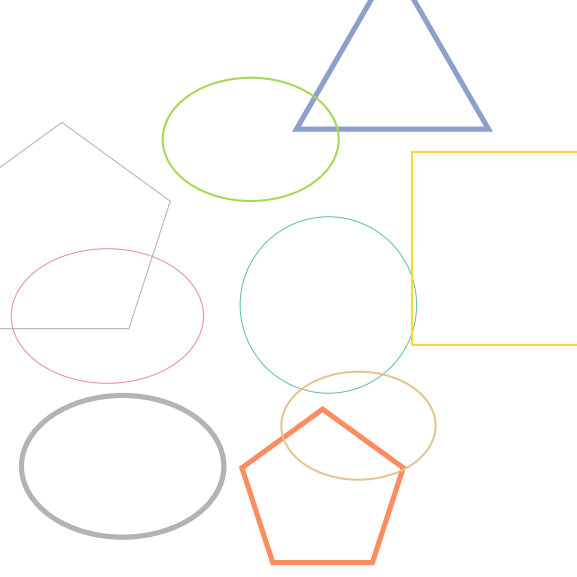[{"shape": "circle", "thickness": 0.5, "radius": 0.76, "center": [0.569, 0.471]}, {"shape": "pentagon", "thickness": 2.5, "radius": 0.73, "center": [0.559, 0.144]}, {"shape": "triangle", "thickness": 2.5, "radius": 0.96, "center": [0.68, 0.872]}, {"shape": "oval", "thickness": 0.5, "radius": 0.83, "center": [0.186, 0.452]}, {"shape": "oval", "thickness": 1, "radius": 0.76, "center": [0.434, 0.758]}, {"shape": "square", "thickness": 1, "radius": 0.84, "center": [0.881, 0.569]}, {"shape": "oval", "thickness": 1, "radius": 0.67, "center": [0.621, 0.262]}, {"shape": "pentagon", "thickness": 0.5, "radius": 0.99, "center": [0.107, 0.59]}, {"shape": "oval", "thickness": 2.5, "radius": 0.88, "center": [0.212, 0.192]}]